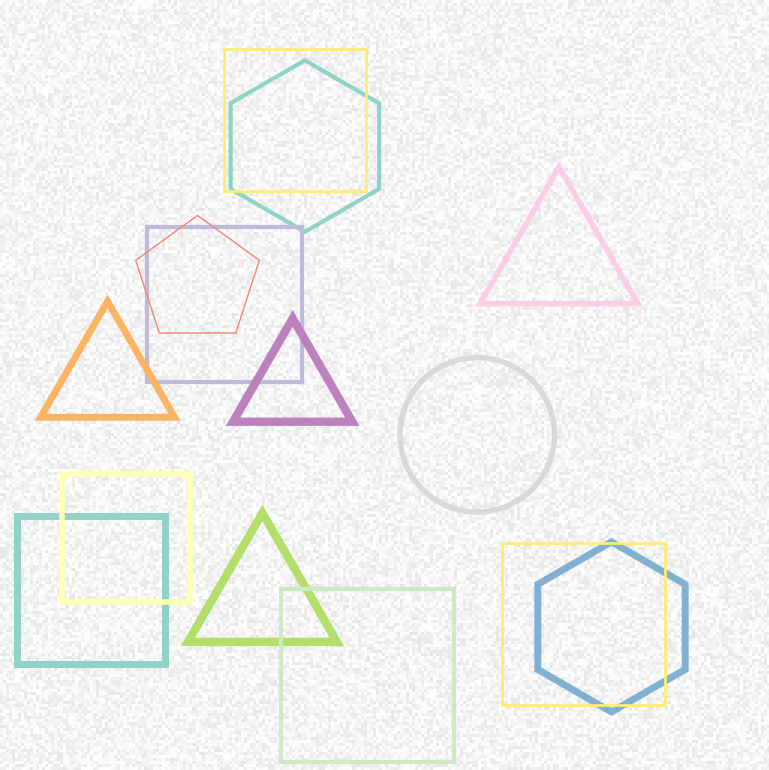[{"shape": "hexagon", "thickness": 1.5, "radius": 0.56, "center": [0.396, 0.81]}, {"shape": "square", "thickness": 2.5, "radius": 0.48, "center": [0.118, 0.234]}, {"shape": "square", "thickness": 2, "radius": 0.41, "center": [0.164, 0.301]}, {"shape": "square", "thickness": 1.5, "radius": 0.51, "center": [0.292, 0.605]}, {"shape": "pentagon", "thickness": 0.5, "radius": 0.42, "center": [0.257, 0.636]}, {"shape": "hexagon", "thickness": 2.5, "radius": 0.55, "center": [0.794, 0.186]}, {"shape": "triangle", "thickness": 2.5, "radius": 0.5, "center": [0.14, 0.508]}, {"shape": "triangle", "thickness": 3, "radius": 0.56, "center": [0.341, 0.222]}, {"shape": "triangle", "thickness": 2, "radius": 0.59, "center": [0.726, 0.665]}, {"shape": "circle", "thickness": 2, "radius": 0.5, "center": [0.62, 0.435]}, {"shape": "triangle", "thickness": 3, "radius": 0.45, "center": [0.38, 0.497]}, {"shape": "square", "thickness": 1.5, "radius": 0.56, "center": [0.478, 0.123]}, {"shape": "square", "thickness": 1, "radius": 0.53, "center": [0.758, 0.189]}, {"shape": "square", "thickness": 1, "radius": 0.46, "center": [0.383, 0.844]}]